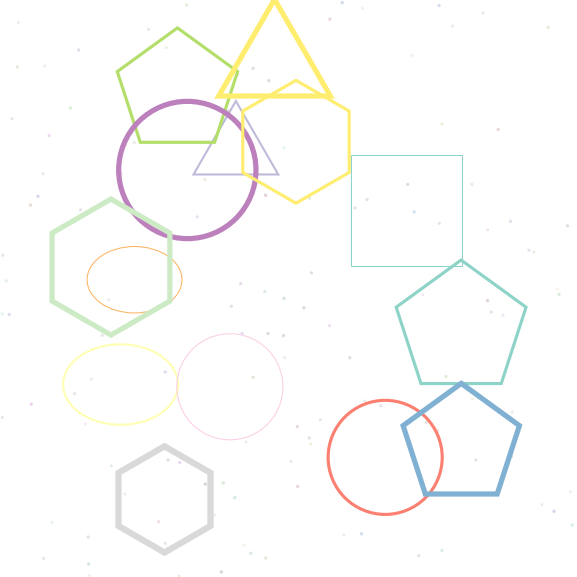[{"shape": "square", "thickness": 0.5, "radius": 0.48, "center": [0.703, 0.635]}, {"shape": "pentagon", "thickness": 1.5, "radius": 0.59, "center": [0.798, 0.431]}, {"shape": "oval", "thickness": 1, "radius": 0.5, "center": [0.209, 0.333]}, {"shape": "triangle", "thickness": 1, "radius": 0.42, "center": [0.408, 0.739]}, {"shape": "circle", "thickness": 1.5, "radius": 0.49, "center": [0.667, 0.207]}, {"shape": "pentagon", "thickness": 2.5, "radius": 0.53, "center": [0.799, 0.229]}, {"shape": "oval", "thickness": 0.5, "radius": 0.41, "center": [0.233, 0.515]}, {"shape": "pentagon", "thickness": 1.5, "radius": 0.55, "center": [0.307, 0.841]}, {"shape": "circle", "thickness": 0.5, "radius": 0.46, "center": [0.398, 0.329]}, {"shape": "hexagon", "thickness": 3, "radius": 0.46, "center": [0.285, 0.134]}, {"shape": "circle", "thickness": 2.5, "radius": 0.59, "center": [0.324, 0.705]}, {"shape": "hexagon", "thickness": 2.5, "radius": 0.59, "center": [0.192, 0.537]}, {"shape": "triangle", "thickness": 2.5, "radius": 0.56, "center": [0.475, 0.889]}, {"shape": "hexagon", "thickness": 1.5, "radius": 0.53, "center": [0.513, 0.754]}]